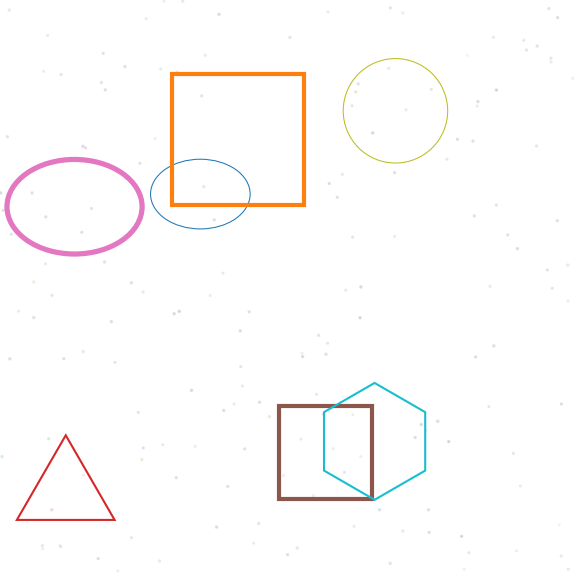[{"shape": "oval", "thickness": 0.5, "radius": 0.43, "center": [0.347, 0.663]}, {"shape": "square", "thickness": 2, "radius": 0.57, "center": [0.412, 0.757]}, {"shape": "triangle", "thickness": 1, "radius": 0.49, "center": [0.114, 0.148]}, {"shape": "square", "thickness": 2, "radius": 0.4, "center": [0.564, 0.215]}, {"shape": "oval", "thickness": 2.5, "radius": 0.58, "center": [0.129, 0.641]}, {"shape": "circle", "thickness": 0.5, "radius": 0.45, "center": [0.685, 0.807]}, {"shape": "hexagon", "thickness": 1, "radius": 0.51, "center": [0.649, 0.235]}]